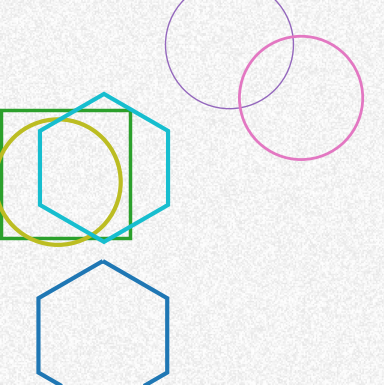[{"shape": "hexagon", "thickness": 3, "radius": 0.97, "center": [0.267, 0.129]}, {"shape": "square", "thickness": 2.5, "radius": 0.83, "center": [0.17, 0.548]}, {"shape": "circle", "thickness": 1, "radius": 0.83, "center": [0.596, 0.884]}, {"shape": "circle", "thickness": 2, "radius": 0.8, "center": [0.782, 0.746]}, {"shape": "circle", "thickness": 3, "radius": 0.82, "center": [0.151, 0.527]}, {"shape": "hexagon", "thickness": 3, "radius": 0.96, "center": [0.27, 0.564]}]